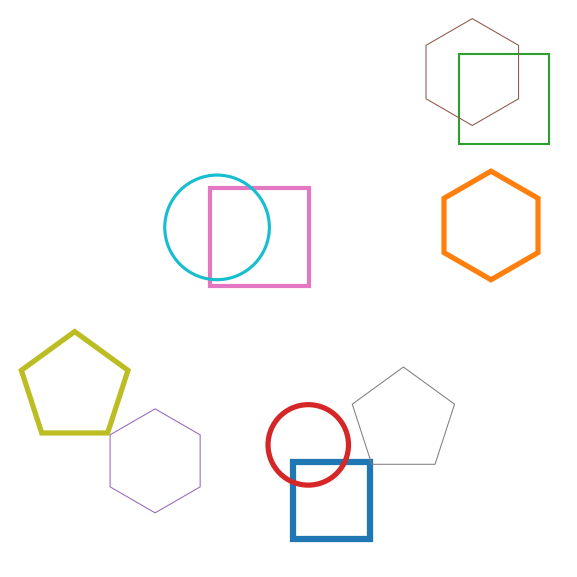[{"shape": "square", "thickness": 3, "radius": 0.33, "center": [0.573, 0.132]}, {"shape": "hexagon", "thickness": 2.5, "radius": 0.47, "center": [0.85, 0.609]}, {"shape": "square", "thickness": 1, "radius": 0.39, "center": [0.873, 0.828]}, {"shape": "circle", "thickness": 2.5, "radius": 0.35, "center": [0.534, 0.229]}, {"shape": "hexagon", "thickness": 0.5, "radius": 0.45, "center": [0.269, 0.201]}, {"shape": "hexagon", "thickness": 0.5, "radius": 0.46, "center": [0.818, 0.874]}, {"shape": "square", "thickness": 2, "radius": 0.43, "center": [0.449, 0.589]}, {"shape": "pentagon", "thickness": 0.5, "radius": 0.47, "center": [0.699, 0.27]}, {"shape": "pentagon", "thickness": 2.5, "radius": 0.49, "center": [0.129, 0.328]}, {"shape": "circle", "thickness": 1.5, "radius": 0.45, "center": [0.376, 0.605]}]